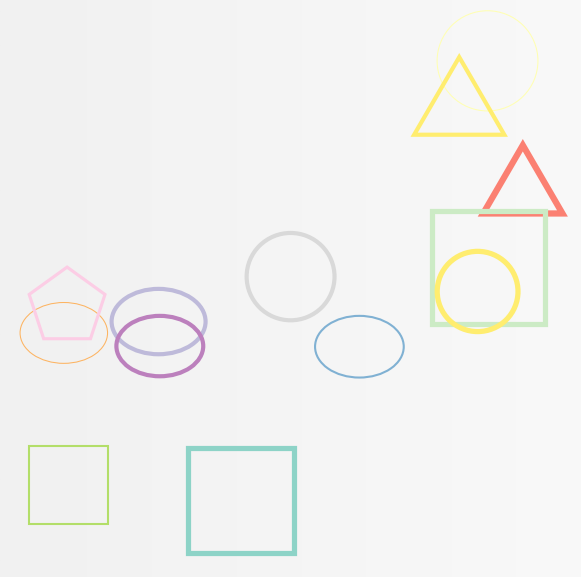[{"shape": "square", "thickness": 2.5, "radius": 0.46, "center": [0.415, 0.133]}, {"shape": "circle", "thickness": 0.5, "radius": 0.43, "center": [0.839, 0.894]}, {"shape": "oval", "thickness": 2, "radius": 0.4, "center": [0.273, 0.442]}, {"shape": "triangle", "thickness": 3, "radius": 0.39, "center": [0.899, 0.669]}, {"shape": "oval", "thickness": 1, "radius": 0.38, "center": [0.618, 0.399]}, {"shape": "oval", "thickness": 0.5, "radius": 0.38, "center": [0.11, 0.423]}, {"shape": "square", "thickness": 1, "radius": 0.34, "center": [0.118, 0.159]}, {"shape": "pentagon", "thickness": 1.5, "radius": 0.34, "center": [0.115, 0.468]}, {"shape": "circle", "thickness": 2, "radius": 0.38, "center": [0.5, 0.52]}, {"shape": "oval", "thickness": 2, "radius": 0.37, "center": [0.275, 0.4]}, {"shape": "square", "thickness": 2.5, "radius": 0.49, "center": [0.84, 0.536]}, {"shape": "triangle", "thickness": 2, "radius": 0.45, "center": [0.79, 0.811]}, {"shape": "circle", "thickness": 2.5, "radius": 0.35, "center": [0.822, 0.494]}]